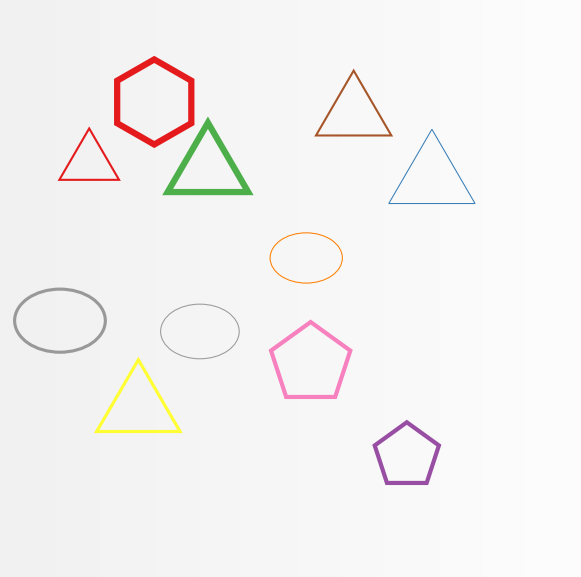[{"shape": "hexagon", "thickness": 3, "radius": 0.37, "center": [0.265, 0.823]}, {"shape": "triangle", "thickness": 1, "radius": 0.3, "center": [0.153, 0.717]}, {"shape": "triangle", "thickness": 0.5, "radius": 0.43, "center": [0.743, 0.69]}, {"shape": "triangle", "thickness": 3, "radius": 0.4, "center": [0.358, 0.707]}, {"shape": "pentagon", "thickness": 2, "radius": 0.29, "center": [0.7, 0.21]}, {"shape": "oval", "thickness": 0.5, "radius": 0.31, "center": [0.527, 0.552]}, {"shape": "triangle", "thickness": 1.5, "radius": 0.41, "center": [0.238, 0.293]}, {"shape": "triangle", "thickness": 1, "radius": 0.37, "center": [0.608, 0.802]}, {"shape": "pentagon", "thickness": 2, "radius": 0.36, "center": [0.534, 0.37]}, {"shape": "oval", "thickness": 1.5, "radius": 0.39, "center": [0.103, 0.444]}, {"shape": "oval", "thickness": 0.5, "radius": 0.34, "center": [0.344, 0.425]}]